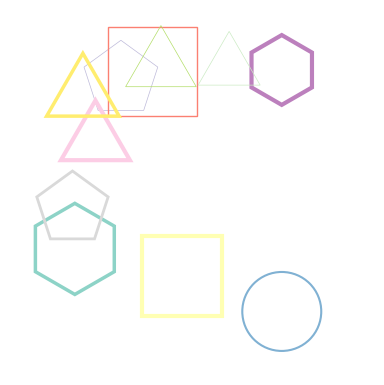[{"shape": "hexagon", "thickness": 2.5, "radius": 0.59, "center": [0.194, 0.354]}, {"shape": "square", "thickness": 3, "radius": 0.52, "center": [0.473, 0.284]}, {"shape": "pentagon", "thickness": 0.5, "radius": 0.5, "center": [0.314, 0.795]}, {"shape": "square", "thickness": 1, "radius": 0.58, "center": [0.396, 0.813]}, {"shape": "circle", "thickness": 1.5, "radius": 0.51, "center": [0.732, 0.191]}, {"shape": "triangle", "thickness": 0.5, "radius": 0.53, "center": [0.418, 0.828]}, {"shape": "triangle", "thickness": 3, "radius": 0.52, "center": [0.248, 0.636]}, {"shape": "pentagon", "thickness": 2, "radius": 0.49, "center": [0.188, 0.458]}, {"shape": "hexagon", "thickness": 3, "radius": 0.45, "center": [0.732, 0.818]}, {"shape": "triangle", "thickness": 0.5, "radius": 0.47, "center": [0.595, 0.825]}, {"shape": "triangle", "thickness": 2.5, "radius": 0.54, "center": [0.215, 0.753]}]